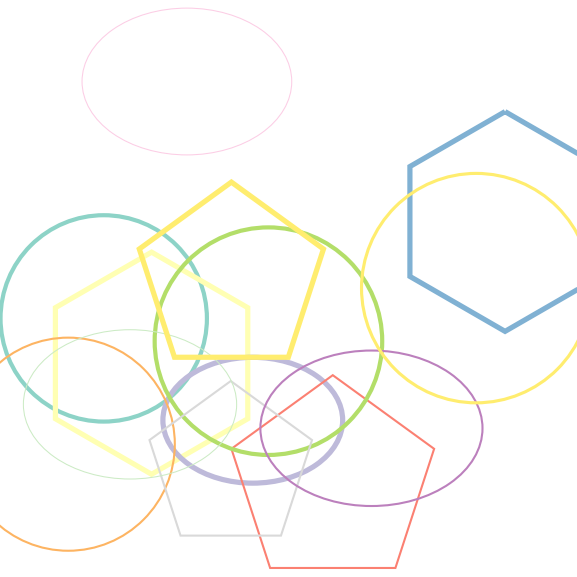[{"shape": "circle", "thickness": 2, "radius": 0.89, "center": [0.18, 0.448]}, {"shape": "hexagon", "thickness": 2.5, "radius": 0.96, "center": [0.262, 0.37]}, {"shape": "oval", "thickness": 2.5, "radius": 0.78, "center": [0.438, 0.271]}, {"shape": "pentagon", "thickness": 1, "radius": 0.92, "center": [0.576, 0.165]}, {"shape": "hexagon", "thickness": 2.5, "radius": 0.95, "center": [0.875, 0.616]}, {"shape": "circle", "thickness": 1, "radius": 0.92, "center": [0.118, 0.23]}, {"shape": "circle", "thickness": 2, "radius": 0.99, "center": [0.465, 0.408]}, {"shape": "oval", "thickness": 0.5, "radius": 0.91, "center": [0.324, 0.858]}, {"shape": "pentagon", "thickness": 1, "radius": 0.74, "center": [0.4, 0.191]}, {"shape": "oval", "thickness": 1, "radius": 0.96, "center": [0.643, 0.258]}, {"shape": "oval", "thickness": 0.5, "radius": 0.92, "center": [0.225, 0.299]}, {"shape": "pentagon", "thickness": 2.5, "radius": 0.84, "center": [0.401, 0.516]}, {"shape": "circle", "thickness": 1.5, "radius": 0.99, "center": [0.825, 0.5]}]